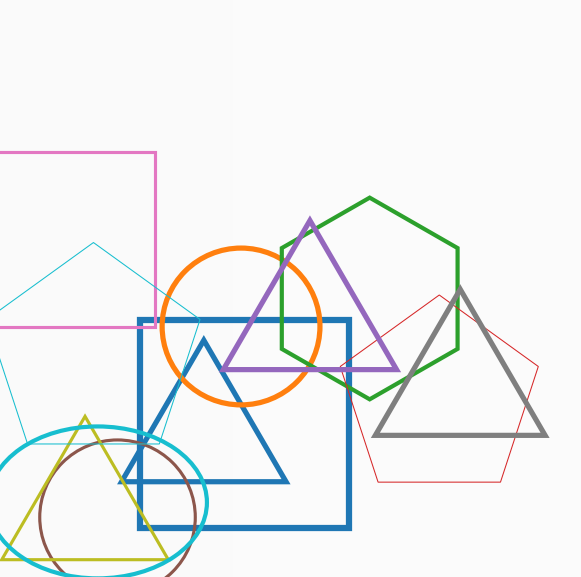[{"shape": "square", "thickness": 3, "radius": 0.9, "center": [0.421, 0.265]}, {"shape": "triangle", "thickness": 2.5, "radius": 0.82, "center": [0.351, 0.247]}, {"shape": "circle", "thickness": 2.5, "radius": 0.68, "center": [0.415, 0.434]}, {"shape": "hexagon", "thickness": 2, "radius": 0.87, "center": [0.636, 0.482]}, {"shape": "pentagon", "thickness": 0.5, "radius": 0.9, "center": [0.756, 0.309]}, {"shape": "triangle", "thickness": 2.5, "radius": 0.86, "center": [0.533, 0.445]}, {"shape": "circle", "thickness": 1.5, "radius": 0.67, "center": [0.202, 0.104]}, {"shape": "square", "thickness": 1.5, "radius": 0.75, "center": [0.116, 0.584]}, {"shape": "triangle", "thickness": 2.5, "radius": 0.84, "center": [0.792, 0.33]}, {"shape": "triangle", "thickness": 1.5, "radius": 0.83, "center": [0.146, 0.113]}, {"shape": "oval", "thickness": 2, "radius": 0.94, "center": [0.168, 0.129]}, {"shape": "pentagon", "thickness": 0.5, "radius": 0.96, "center": [0.161, 0.386]}]